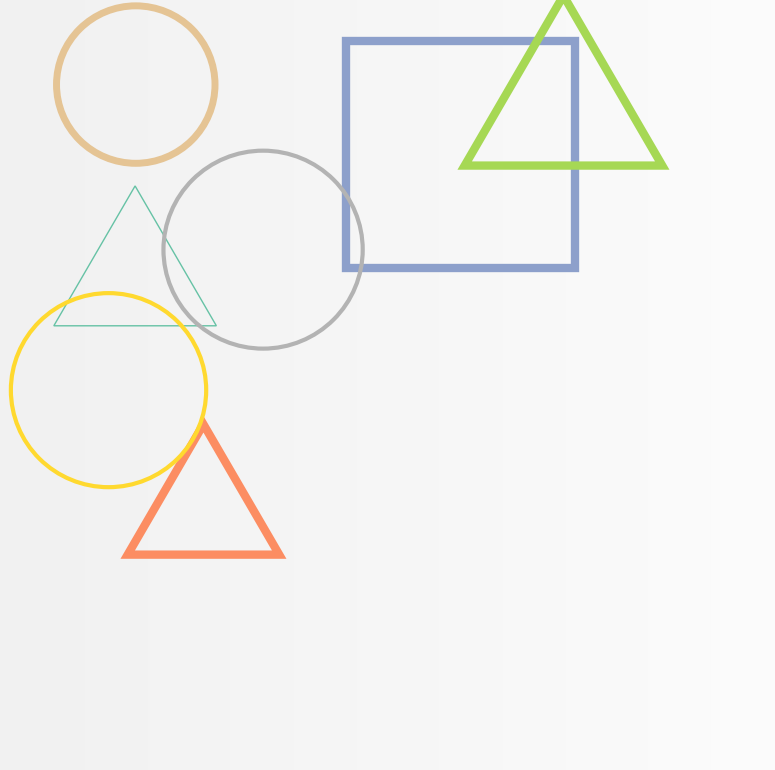[{"shape": "triangle", "thickness": 0.5, "radius": 0.61, "center": [0.174, 0.637]}, {"shape": "triangle", "thickness": 3, "radius": 0.56, "center": [0.263, 0.336]}, {"shape": "square", "thickness": 3, "radius": 0.74, "center": [0.595, 0.799]}, {"shape": "triangle", "thickness": 3, "radius": 0.74, "center": [0.727, 0.859]}, {"shape": "circle", "thickness": 1.5, "radius": 0.63, "center": [0.14, 0.493]}, {"shape": "circle", "thickness": 2.5, "radius": 0.51, "center": [0.175, 0.89]}, {"shape": "circle", "thickness": 1.5, "radius": 0.64, "center": [0.339, 0.676]}]